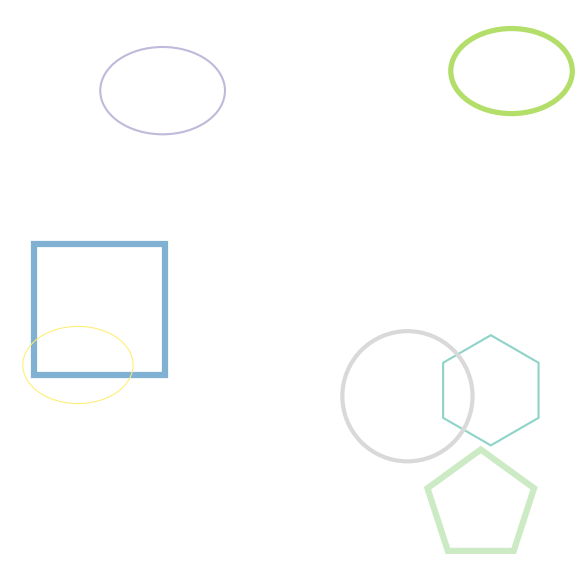[{"shape": "hexagon", "thickness": 1, "radius": 0.48, "center": [0.85, 0.323]}, {"shape": "oval", "thickness": 1, "radius": 0.54, "center": [0.282, 0.842]}, {"shape": "square", "thickness": 3, "radius": 0.57, "center": [0.172, 0.463]}, {"shape": "oval", "thickness": 2.5, "radius": 0.53, "center": [0.886, 0.876]}, {"shape": "circle", "thickness": 2, "radius": 0.56, "center": [0.706, 0.313]}, {"shape": "pentagon", "thickness": 3, "radius": 0.49, "center": [0.832, 0.124]}, {"shape": "oval", "thickness": 0.5, "radius": 0.48, "center": [0.135, 0.367]}]